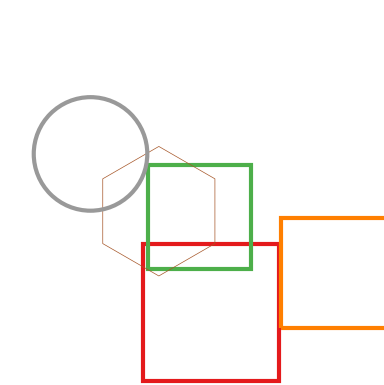[{"shape": "square", "thickness": 3, "radius": 0.89, "center": [0.548, 0.189]}, {"shape": "square", "thickness": 3, "radius": 0.67, "center": [0.518, 0.436]}, {"shape": "square", "thickness": 3, "radius": 0.72, "center": [0.873, 0.291]}, {"shape": "hexagon", "thickness": 0.5, "radius": 0.84, "center": [0.413, 0.451]}, {"shape": "circle", "thickness": 3, "radius": 0.74, "center": [0.235, 0.6]}]